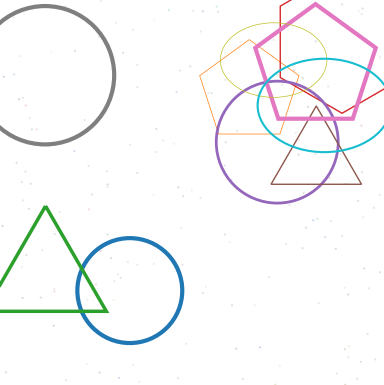[{"shape": "circle", "thickness": 3, "radius": 0.68, "center": [0.337, 0.245]}, {"shape": "pentagon", "thickness": 0.5, "radius": 0.68, "center": [0.648, 0.762]}, {"shape": "triangle", "thickness": 2.5, "radius": 0.91, "center": [0.118, 0.283]}, {"shape": "hexagon", "thickness": 1, "radius": 0.93, "center": [0.889, 0.891]}, {"shape": "circle", "thickness": 2, "radius": 0.79, "center": [0.72, 0.631]}, {"shape": "triangle", "thickness": 1, "radius": 0.68, "center": [0.822, 0.589]}, {"shape": "pentagon", "thickness": 3, "radius": 0.82, "center": [0.82, 0.825]}, {"shape": "circle", "thickness": 3, "radius": 0.9, "center": [0.117, 0.805]}, {"shape": "oval", "thickness": 0.5, "radius": 0.69, "center": [0.711, 0.844]}, {"shape": "oval", "thickness": 1.5, "radius": 0.87, "center": [0.842, 0.726]}]